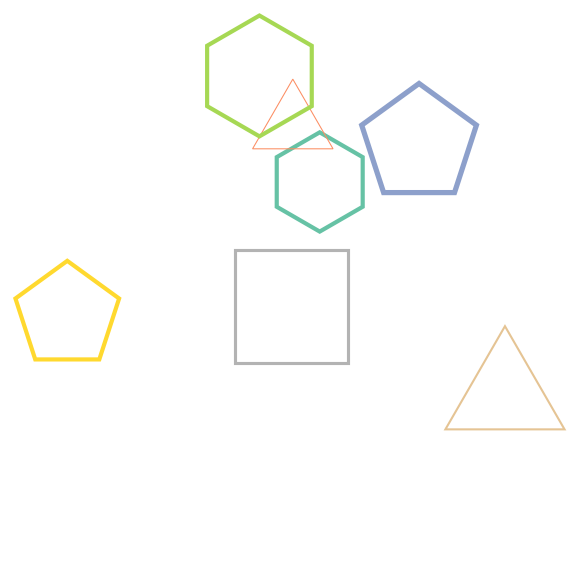[{"shape": "hexagon", "thickness": 2, "radius": 0.43, "center": [0.554, 0.684]}, {"shape": "triangle", "thickness": 0.5, "radius": 0.4, "center": [0.507, 0.782]}, {"shape": "pentagon", "thickness": 2.5, "radius": 0.52, "center": [0.726, 0.75]}, {"shape": "hexagon", "thickness": 2, "radius": 0.52, "center": [0.449, 0.868]}, {"shape": "pentagon", "thickness": 2, "radius": 0.47, "center": [0.116, 0.453]}, {"shape": "triangle", "thickness": 1, "radius": 0.6, "center": [0.874, 0.315]}, {"shape": "square", "thickness": 1.5, "radius": 0.49, "center": [0.505, 0.468]}]